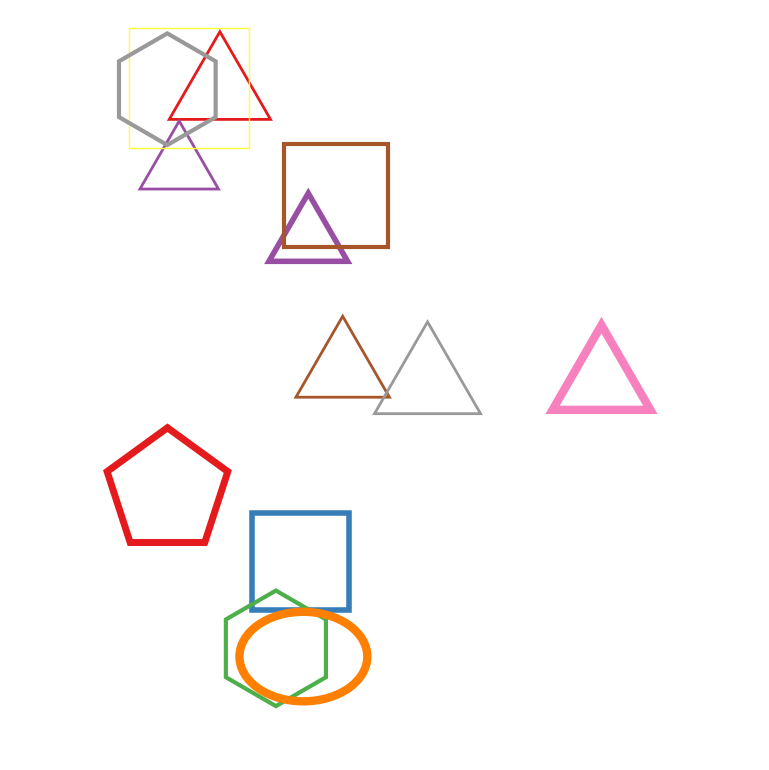[{"shape": "triangle", "thickness": 1, "radius": 0.38, "center": [0.286, 0.883]}, {"shape": "pentagon", "thickness": 2.5, "radius": 0.41, "center": [0.217, 0.362]}, {"shape": "square", "thickness": 2, "radius": 0.32, "center": [0.39, 0.271]}, {"shape": "hexagon", "thickness": 1.5, "radius": 0.38, "center": [0.358, 0.158]}, {"shape": "triangle", "thickness": 2, "radius": 0.29, "center": [0.4, 0.69]}, {"shape": "triangle", "thickness": 1, "radius": 0.29, "center": [0.233, 0.784]}, {"shape": "oval", "thickness": 3, "radius": 0.42, "center": [0.394, 0.147]}, {"shape": "square", "thickness": 0.5, "radius": 0.39, "center": [0.245, 0.886]}, {"shape": "triangle", "thickness": 1, "radius": 0.35, "center": [0.445, 0.519]}, {"shape": "square", "thickness": 1.5, "radius": 0.34, "center": [0.437, 0.746]}, {"shape": "triangle", "thickness": 3, "radius": 0.37, "center": [0.781, 0.504]}, {"shape": "triangle", "thickness": 1, "radius": 0.4, "center": [0.555, 0.502]}, {"shape": "hexagon", "thickness": 1.5, "radius": 0.36, "center": [0.217, 0.884]}]